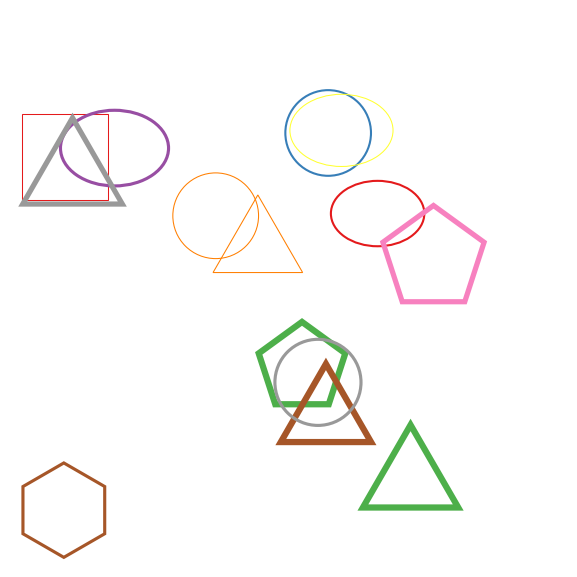[{"shape": "oval", "thickness": 1, "radius": 0.4, "center": [0.654, 0.629]}, {"shape": "square", "thickness": 0.5, "radius": 0.37, "center": [0.112, 0.728]}, {"shape": "circle", "thickness": 1, "radius": 0.37, "center": [0.568, 0.769]}, {"shape": "triangle", "thickness": 3, "radius": 0.48, "center": [0.711, 0.168]}, {"shape": "pentagon", "thickness": 3, "radius": 0.39, "center": [0.523, 0.363]}, {"shape": "oval", "thickness": 1.5, "radius": 0.47, "center": [0.198, 0.743]}, {"shape": "triangle", "thickness": 0.5, "radius": 0.45, "center": [0.446, 0.572]}, {"shape": "circle", "thickness": 0.5, "radius": 0.37, "center": [0.373, 0.626]}, {"shape": "oval", "thickness": 0.5, "radius": 0.45, "center": [0.591, 0.773]}, {"shape": "hexagon", "thickness": 1.5, "radius": 0.41, "center": [0.111, 0.116]}, {"shape": "triangle", "thickness": 3, "radius": 0.45, "center": [0.564, 0.279]}, {"shape": "pentagon", "thickness": 2.5, "radius": 0.46, "center": [0.751, 0.551]}, {"shape": "circle", "thickness": 1.5, "radius": 0.37, "center": [0.551, 0.337]}, {"shape": "triangle", "thickness": 2.5, "radius": 0.5, "center": [0.126, 0.696]}]